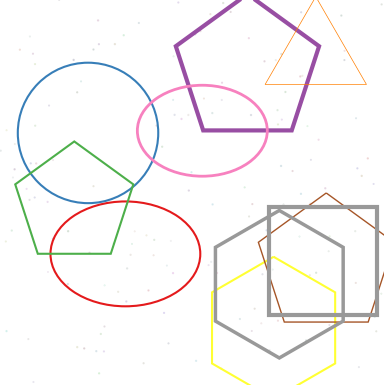[{"shape": "oval", "thickness": 1.5, "radius": 0.97, "center": [0.326, 0.341]}, {"shape": "circle", "thickness": 1.5, "radius": 0.91, "center": [0.229, 0.655]}, {"shape": "pentagon", "thickness": 1.5, "radius": 0.81, "center": [0.193, 0.471]}, {"shape": "pentagon", "thickness": 3, "radius": 0.98, "center": [0.643, 0.82]}, {"shape": "triangle", "thickness": 0.5, "radius": 0.76, "center": [0.82, 0.857]}, {"shape": "hexagon", "thickness": 1.5, "radius": 0.92, "center": [0.711, 0.148]}, {"shape": "pentagon", "thickness": 1, "radius": 0.93, "center": [0.847, 0.313]}, {"shape": "oval", "thickness": 2, "radius": 0.84, "center": [0.526, 0.66]}, {"shape": "hexagon", "thickness": 2.5, "radius": 0.96, "center": [0.725, 0.262]}, {"shape": "square", "thickness": 3, "radius": 0.7, "center": [0.839, 0.323]}]